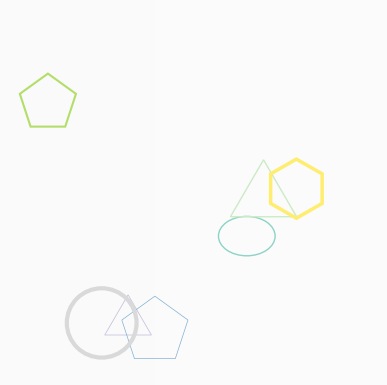[{"shape": "oval", "thickness": 1, "radius": 0.37, "center": [0.637, 0.387]}, {"shape": "triangle", "thickness": 0.5, "radius": 0.35, "center": [0.33, 0.165]}, {"shape": "pentagon", "thickness": 0.5, "radius": 0.45, "center": [0.4, 0.141]}, {"shape": "pentagon", "thickness": 1.5, "radius": 0.38, "center": [0.124, 0.733]}, {"shape": "circle", "thickness": 3, "radius": 0.45, "center": [0.262, 0.161]}, {"shape": "triangle", "thickness": 1, "radius": 0.49, "center": [0.68, 0.486]}, {"shape": "hexagon", "thickness": 2.5, "radius": 0.38, "center": [0.765, 0.51]}]